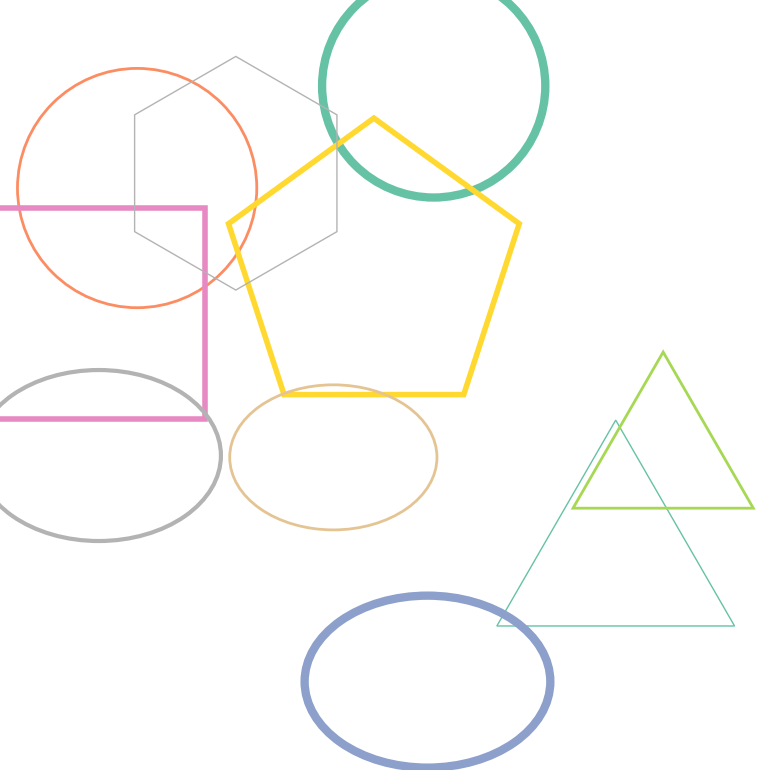[{"shape": "circle", "thickness": 3, "radius": 0.72, "center": [0.563, 0.888]}, {"shape": "triangle", "thickness": 0.5, "radius": 0.89, "center": [0.8, 0.276]}, {"shape": "circle", "thickness": 1, "radius": 0.78, "center": [0.178, 0.756]}, {"shape": "oval", "thickness": 3, "radius": 0.8, "center": [0.555, 0.115]}, {"shape": "square", "thickness": 2, "radius": 0.69, "center": [0.129, 0.593]}, {"shape": "triangle", "thickness": 1, "radius": 0.68, "center": [0.861, 0.408]}, {"shape": "pentagon", "thickness": 2, "radius": 0.99, "center": [0.486, 0.648]}, {"shape": "oval", "thickness": 1, "radius": 0.67, "center": [0.433, 0.406]}, {"shape": "oval", "thickness": 1.5, "radius": 0.79, "center": [0.128, 0.408]}, {"shape": "hexagon", "thickness": 0.5, "radius": 0.76, "center": [0.306, 0.775]}]